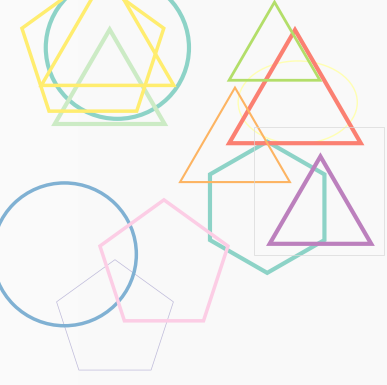[{"shape": "hexagon", "thickness": 3, "radius": 0.85, "center": [0.69, 0.462]}, {"shape": "circle", "thickness": 3, "radius": 0.92, "center": [0.303, 0.876]}, {"shape": "oval", "thickness": 1, "radius": 0.77, "center": [0.768, 0.734]}, {"shape": "pentagon", "thickness": 0.5, "radius": 0.79, "center": [0.297, 0.167]}, {"shape": "triangle", "thickness": 3, "radius": 0.98, "center": [0.761, 0.726]}, {"shape": "circle", "thickness": 2.5, "radius": 0.93, "center": [0.166, 0.339]}, {"shape": "triangle", "thickness": 1.5, "radius": 0.82, "center": [0.606, 0.609]}, {"shape": "triangle", "thickness": 2, "radius": 0.68, "center": [0.708, 0.859]}, {"shape": "pentagon", "thickness": 2.5, "radius": 0.87, "center": [0.423, 0.307]}, {"shape": "square", "thickness": 0.5, "radius": 0.83, "center": [0.823, 0.505]}, {"shape": "triangle", "thickness": 3, "radius": 0.76, "center": [0.827, 0.442]}, {"shape": "triangle", "thickness": 3, "radius": 0.82, "center": [0.283, 0.76]}, {"shape": "triangle", "thickness": 2.5, "radius": 0.99, "center": [0.277, 0.877]}, {"shape": "pentagon", "thickness": 2.5, "radius": 0.96, "center": [0.24, 0.867]}]